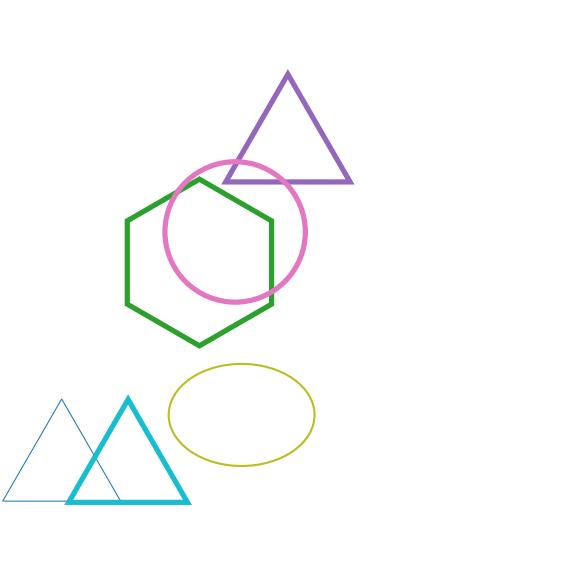[{"shape": "triangle", "thickness": 0.5, "radius": 0.59, "center": [0.107, 0.19]}, {"shape": "hexagon", "thickness": 2.5, "radius": 0.72, "center": [0.345, 0.545]}, {"shape": "triangle", "thickness": 2.5, "radius": 0.62, "center": [0.498, 0.746]}, {"shape": "circle", "thickness": 2.5, "radius": 0.61, "center": [0.407, 0.598]}, {"shape": "oval", "thickness": 1, "radius": 0.63, "center": [0.418, 0.281]}, {"shape": "triangle", "thickness": 2.5, "radius": 0.59, "center": [0.222, 0.189]}]